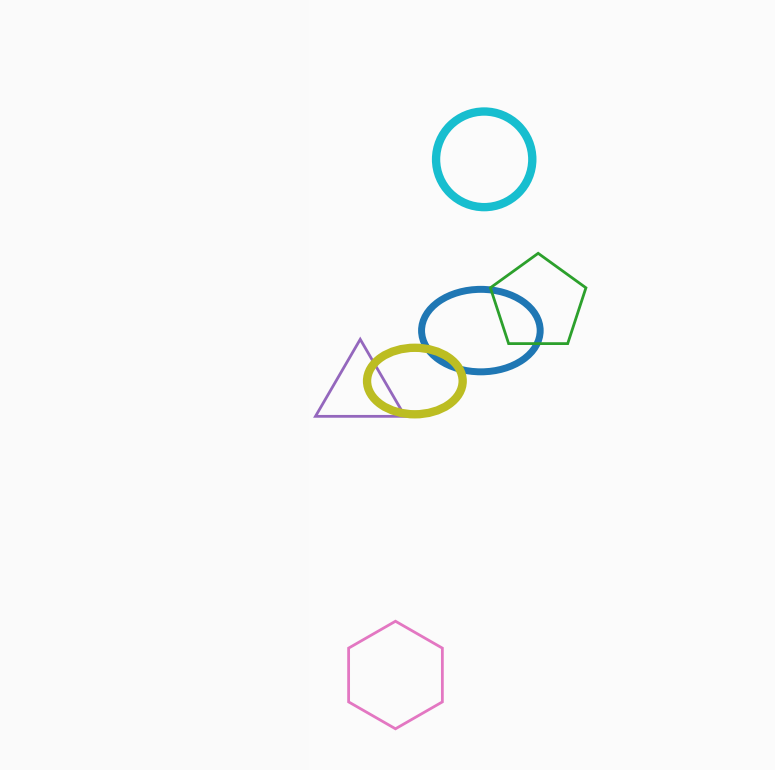[{"shape": "oval", "thickness": 2.5, "radius": 0.38, "center": [0.62, 0.571]}, {"shape": "pentagon", "thickness": 1, "radius": 0.32, "center": [0.694, 0.606]}, {"shape": "triangle", "thickness": 1, "radius": 0.33, "center": [0.465, 0.493]}, {"shape": "hexagon", "thickness": 1, "radius": 0.35, "center": [0.51, 0.123]}, {"shape": "oval", "thickness": 3, "radius": 0.31, "center": [0.535, 0.505]}, {"shape": "circle", "thickness": 3, "radius": 0.31, "center": [0.625, 0.793]}]